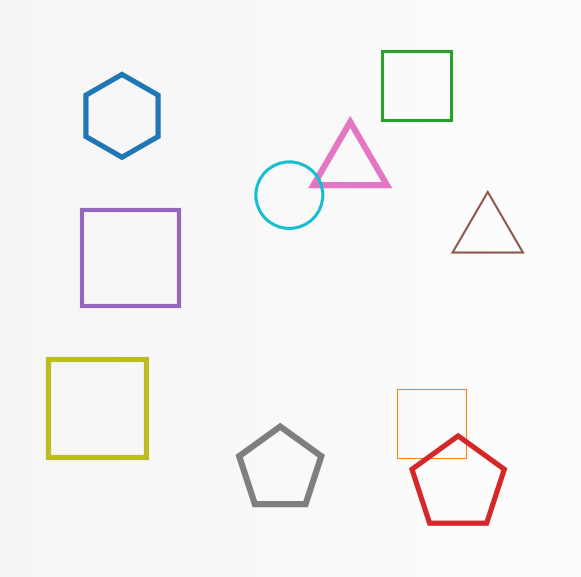[{"shape": "hexagon", "thickness": 2.5, "radius": 0.36, "center": [0.21, 0.799]}, {"shape": "square", "thickness": 0.5, "radius": 0.3, "center": [0.743, 0.265]}, {"shape": "square", "thickness": 1.5, "radius": 0.3, "center": [0.716, 0.851]}, {"shape": "pentagon", "thickness": 2.5, "radius": 0.42, "center": [0.788, 0.161]}, {"shape": "square", "thickness": 2, "radius": 0.42, "center": [0.225, 0.553]}, {"shape": "triangle", "thickness": 1, "radius": 0.35, "center": [0.839, 0.597]}, {"shape": "triangle", "thickness": 3, "radius": 0.36, "center": [0.603, 0.715]}, {"shape": "pentagon", "thickness": 3, "radius": 0.37, "center": [0.482, 0.186]}, {"shape": "square", "thickness": 2.5, "radius": 0.42, "center": [0.167, 0.293]}, {"shape": "circle", "thickness": 1.5, "radius": 0.29, "center": [0.498, 0.661]}]